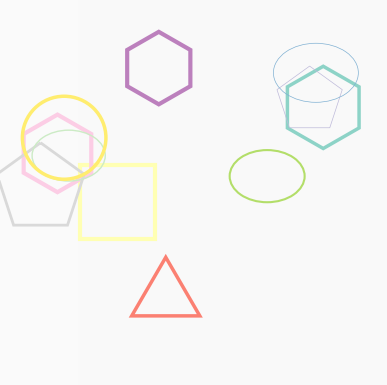[{"shape": "hexagon", "thickness": 2.5, "radius": 0.53, "center": [0.834, 0.721]}, {"shape": "square", "thickness": 3, "radius": 0.48, "center": [0.304, 0.475]}, {"shape": "pentagon", "thickness": 0.5, "radius": 0.44, "center": [0.799, 0.74]}, {"shape": "triangle", "thickness": 2.5, "radius": 0.51, "center": [0.428, 0.23]}, {"shape": "oval", "thickness": 0.5, "radius": 0.55, "center": [0.815, 0.811]}, {"shape": "oval", "thickness": 1.5, "radius": 0.48, "center": [0.689, 0.542]}, {"shape": "hexagon", "thickness": 3, "radius": 0.5, "center": [0.148, 0.602]}, {"shape": "pentagon", "thickness": 2, "radius": 0.59, "center": [0.105, 0.511]}, {"shape": "hexagon", "thickness": 3, "radius": 0.47, "center": [0.41, 0.823]}, {"shape": "oval", "thickness": 1, "radius": 0.47, "center": [0.177, 0.596]}, {"shape": "circle", "thickness": 2.5, "radius": 0.54, "center": [0.166, 0.642]}]